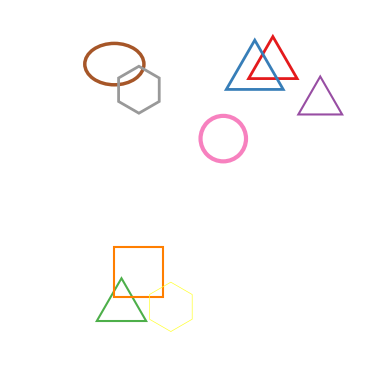[{"shape": "triangle", "thickness": 2, "radius": 0.36, "center": [0.709, 0.832]}, {"shape": "triangle", "thickness": 2, "radius": 0.43, "center": [0.662, 0.81]}, {"shape": "triangle", "thickness": 1.5, "radius": 0.37, "center": [0.316, 0.203]}, {"shape": "triangle", "thickness": 1.5, "radius": 0.33, "center": [0.832, 0.736]}, {"shape": "square", "thickness": 1.5, "radius": 0.32, "center": [0.36, 0.293]}, {"shape": "hexagon", "thickness": 0.5, "radius": 0.32, "center": [0.444, 0.203]}, {"shape": "oval", "thickness": 2.5, "radius": 0.38, "center": [0.297, 0.834]}, {"shape": "circle", "thickness": 3, "radius": 0.3, "center": [0.58, 0.64]}, {"shape": "hexagon", "thickness": 2, "radius": 0.3, "center": [0.361, 0.767]}]